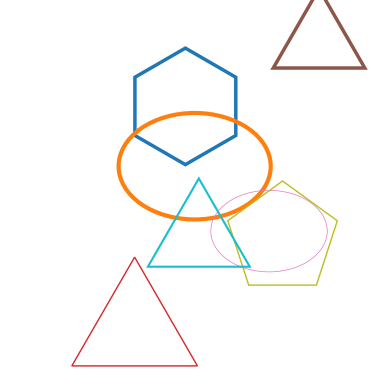[{"shape": "hexagon", "thickness": 2.5, "radius": 0.76, "center": [0.481, 0.724]}, {"shape": "oval", "thickness": 3, "radius": 0.99, "center": [0.506, 0.568]}, {"shape": "triangle", "thickness": 1, "radius": 0.94, "center": [0.35, 0.144]}, {"shape": "triangle", "thickness": 2.5, "radius": 0.69, "center": [0.829, 0.892]}, {"shape": "oval", "thickness": 0.5, "radius": 0.76, "center": [0.699, 0.4]}, {"shape": "pentagon", "thickness": 1, "radius": 0.75, "center": [0.734, 0.38]}, {"shape": "triangle", "thickness": 1.5, "radius": 0.76, "center": [0.516, 0.384]}]